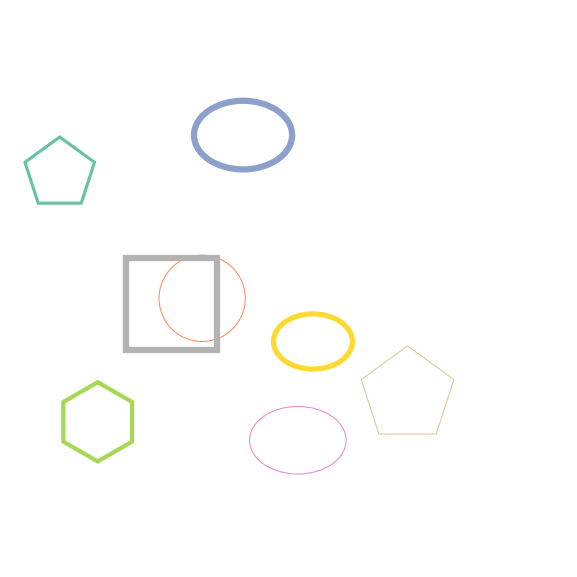[{"shape": "pentagon", "thickness": 1.5, "radius": 0.32, "center": [0.103, 0.699]}, {"shape": "circle", "thickness": 0.5, "radius": 0.37, "center": [0.35, 0.483]}, {"shape": "oval", "thickness": 3, "radius": 0.42, "center": [0.421, 0.765]}, {"shape": "oval", "thickness": 0.5, "radius": 0.42, "center": [0.516, 0.237]}, {"shape": "hexagon", "thickness": 2, "radius": 0.34, "center": [0.169, 0.269]}, {"shape": "oval", "thickness": 2.5, "radius": 0.34, "center": [0.542, 0.408]}, {"shape": "pentagon", "thickness": 0.5, "radius": 0.42, "center": [0.706, 0.316]}, {"shape": "square", "thickness": 3, "radius": 0.4, "center": [0.297, 0.473]}]